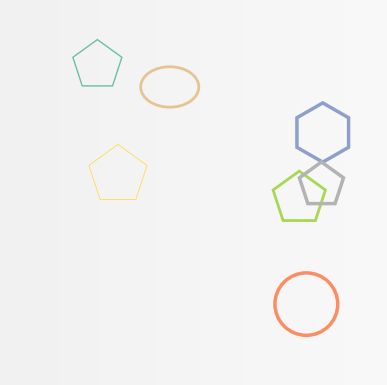[{"shape": "pentagon", "thickness": 1, "radius": 0.33, "center": [0.251, 0.831]}, {"shape": "circle", "thickness": 2.5, "radius": 0.41, "center": [0.791, 0.21]}, {"shape": "hexagon", "thickness": 2.5, "radius": 0.38, "center": [0.833, 0.656]}, {"shape": "pentagon", "thickness": 2, "radius": 0.35, "center": [0.772, 0.485]}, {"shape": "pentagon", "thickness": 0.5, "radius": 0.39, "center": [0.304, 0.546]}, {"shape": "oval", "thickness": 2, "radius": 0.37, "center": [0.438, 0.774]}, {"shape": "pentagon", "thickness": 2.5, "radius": 0.3, "center": [0.83, 0.52]}]